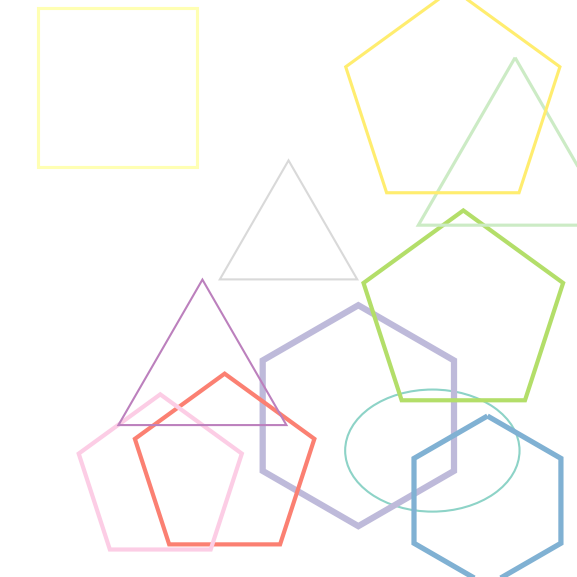[{"shape": "oval", "thickness": 1, "radius": 0.75, "center": [0.749, 0.219]}, {"shape": "square", "thickness": 1.5, "radius": 0.69, "center": [0.204, 0.847]}, {"shape": "hexagon", "thickness": 3, "radius": 0.96, "center": [0.621, 0.279]}, {"shape": "pentagon", "thickness": 2, "radius": 0.82, "center": [0.389, 0.189]}, {"shape": "hexagon", "thickness": 2.5, "radius": 0.73, "center": [0.844, 0.132]}, {"shape": "pentagon", "thickness": 2, "radius": 0.91, "center": [0.802, 0.453]}, {"shape": "pentagon", "thickness": 2, "radius": 0.74, "center": [0.278, 0.168]}, {"shape": "triangle", "thickness": 1, "radius": 0.69, "center": [0.5, 0.584]}, {"shape": "triangle", "thickness": 1, "radius": 0.84, "center": [0.351, 0.347]}, {"shape": "triangle", "thickness": 1.5, "radius": 0.97, "center": [0.892, 0.706]}, {"shape": "pentagon", "thickness": 1.5, "radius": 0.98, "center": [0.784, 0.823]}]